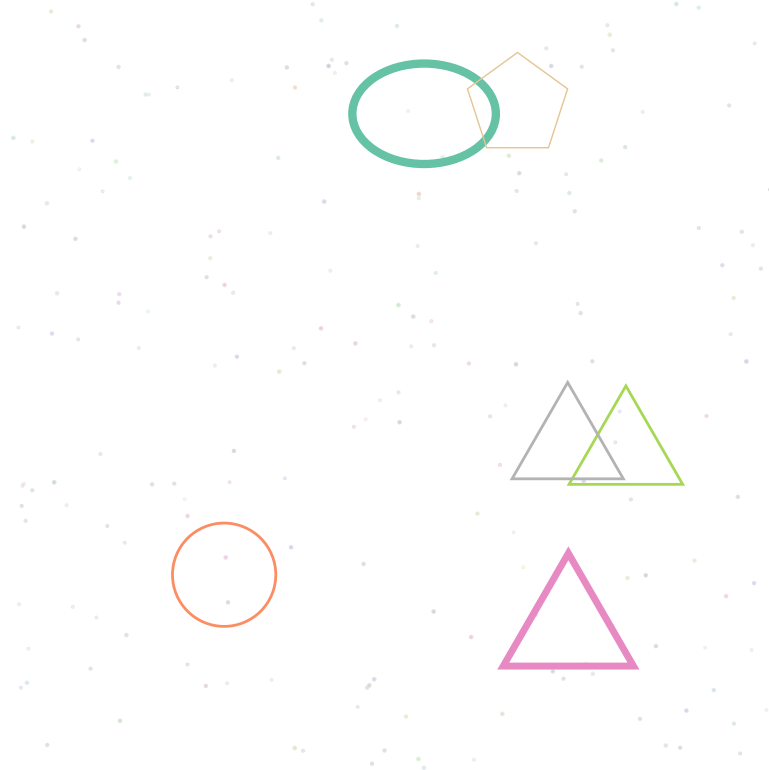[{"shape": "oval", "thickness": 3, "radius": 0.47, "center": [0.551, 0.852]}, {"shape": "circle", "thickness": 1, "radius": 0.34, "center": [0.291, 0.254]}, {"shape": "triangle", "thickness": 2.5, "radius": 0.49, "center": [0.738, 0.184]}, {"shape": "triangle", "thickness": 1, "radius": 0.43, "center": [0.813, 0.414]}, {"shape": "pentagon", "thickness": 0.5, "radius": 0.34, "center": [0.672, 0.863]}, {"shape": "triangle", "thickness": 1, "radius": 0.42, "center": [0.737, 0.42]}]